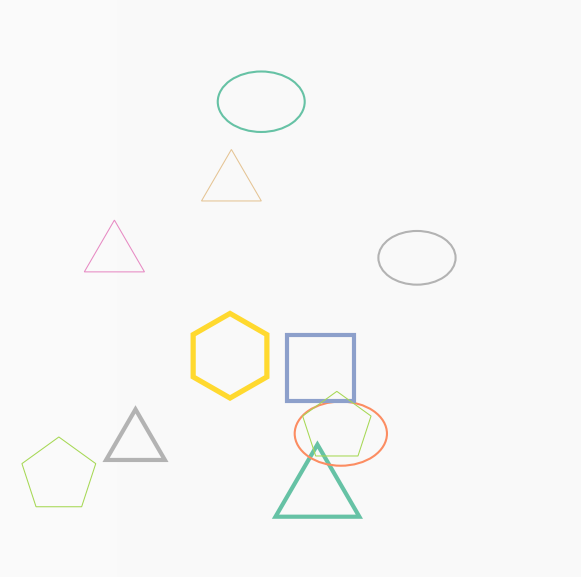[{"shape": "oval", "thickness": 1, "radius": 0.37, "center": [0.449, 0.823]}, {"shape": "triangle", "thickness": 2, "radius": 0.42, "center": [0.546, 0.146]}, {"shape": "oval", "thickness": 1, "radius": 0.4, "center": [0.586, 0.248]}, {"shape": "square", "thickness": 2, "radius": 0.29, "center": [0.552, 0.362]}, {"shape": "triangle", "thickness": 0.5, "radius": 0.3, "center": [0.197, 0.558]}, {"shape": "pentagon", "thickness": 0.5, "radius": 0.33, "center": [0.101, 0.176]}, {"shape": "pentagon", "thickness": 0.5, "radius": 0.31, "center": [0.58, 0.26]}, {"shape": "hexagon", "thickness": 2.5, "radius": 0.37, "center": [0.396, 0.383]}, {"shape": "triangle", "thickness": 0.5, "radius": 0.3, "center": [0.398, 0.681]}, {"shape": "triangle", "thickness": 2, "radius": 0.29, "center": [0.233, 0.232]}, {"shape": "oval", "thickness": 1, "radius": 0.33, "center": [0.717, 0.553]}]